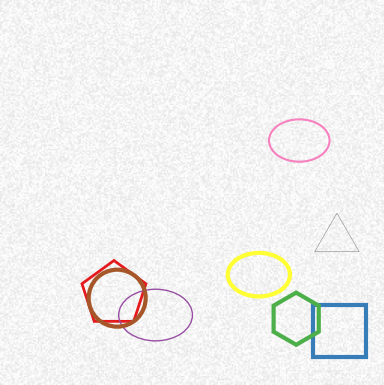[{"shape": "pentagon", "thickness": 2, "radius": 0.44, "center": [0.296, 0.236]}, {"shape": "square", "thickness": 3, "radius": 0.34, "center": [0.881, 0.141]}, {"shape": "hexagon", "thickness": 3, "radius": 0.34, "center": [0.769, 0.172]}, {"shape": "oval", "thickness": 1, "radius": 0.48, "center": [0.404, 0.182]}, {"shape": "oval", "thickness": 3, "radius": 0.4, "center": [0.672, 0.287]}, {"shape": "circle", "thickness": 3, "radius": 0.37, "center": [0.304, 0.226]}, {"shape": "oval", "thickness": 1.5, "radius": 0.39, "center": [0.777, 0.635]}, {"shape": "triangle", "thickness": 0.5, "radius": 0.33, "center": [0.875, 0.38]}]